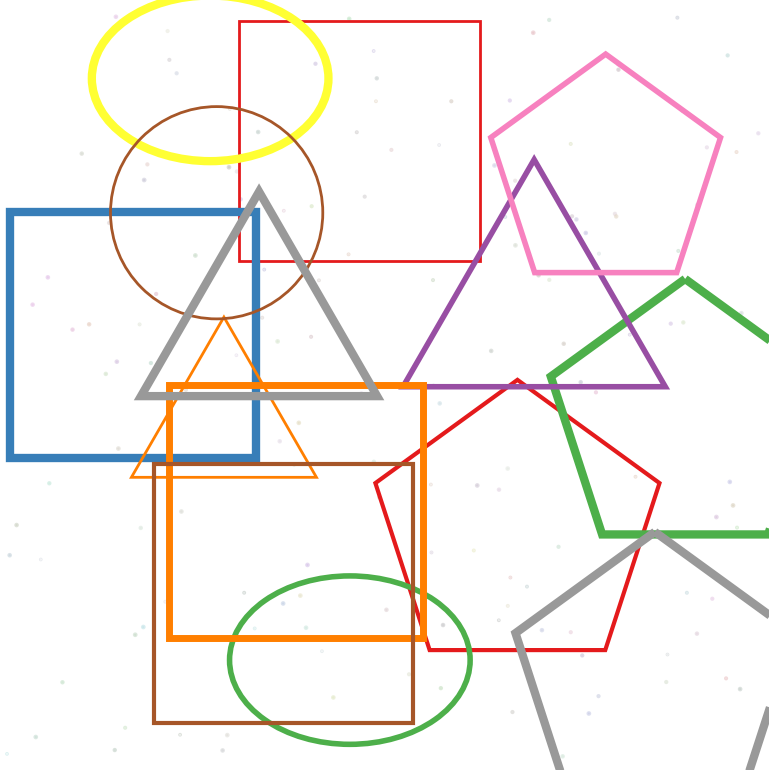[{"shape": "square", "thickness": 1, "radius": 0.78, "center": [0.467, 0.817]}, {"shape": "pentagon", "thickness": 1.5, "radius": 0.97, "center": [0.672, 0.313]}, {"shape": "square", "thickness": 3, "radius": 0.8, "center": [0.173, 0.565]}, {"shape": "oval", "thickness": 2, "radius": 0.78, "center": [0.454, 0.143]}, {"shape": "pentagon", "thickness": 3, "radius": 0.92, "center": [0.89, 0.454]}, {"shape": "triangle", "thickness": 2, "radius": 0.98, "center": [0.694, 0.596]}, {"shape": "triangle", "thickness": 1, "radius": 0.69, "center": [0.291, 0.449]}, {"shape": "square", "thickness": 2.5, "radius": 0.82, "center": [0.384, 0.336]}, {"shape": "oval", "thickness": 3, "radius": 0.77, "center": [0.273, 0.898]}, {"shape": "square", "thickness": 1.5, "radius": 0.84, "center": [0.369, 0.23]}, {"shape": "circle", "thickness": 1, "radius": 0.69, "center": [0.281, 0.724]}, {"shape": "pentagon", "thickness": 2, "radius": 0.78, "center": [0.787, 0.773]}, {"shape": "pentagon", "thickness": 3, "radius": 0.95, "center": [0.85, 0.119]}, {"shape": "triangle", "thickness": 3, "radius": 0.89, "center": [0.336, 0.574]}]